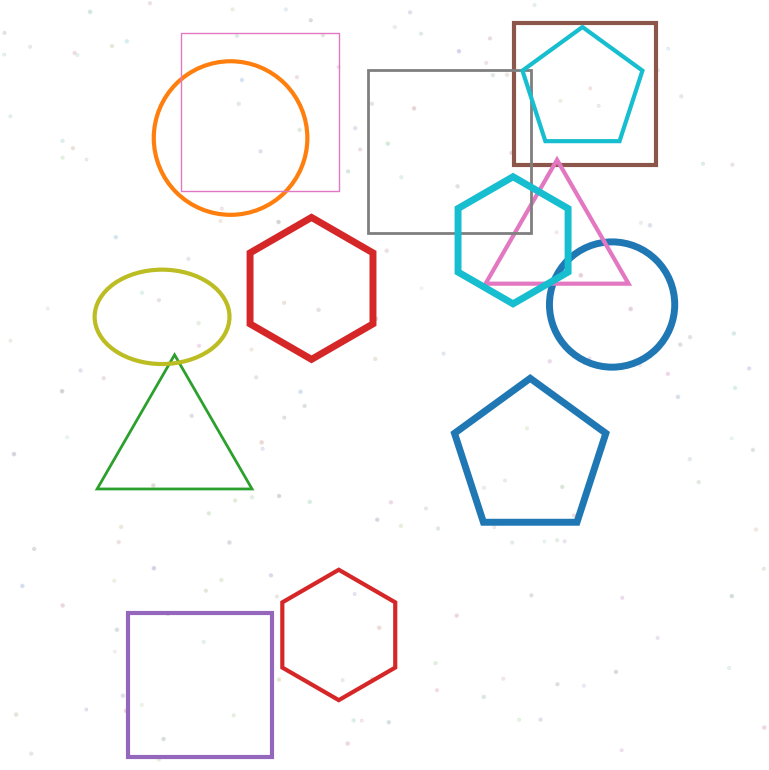[{"shape": "pentagon", "thickness": 2.5, "radius": 0.52, "center": [0.689, 0.405]}, {"shape": "circle", "thickness": 2.5, "radius": 0.41, "center": [0.795, 0.605]}, {"shape": "circle", "thickness": 1.5, "radius": 0.5, "center": [0.299, 0.821]}, {"shape": "triangle", "thickness": 1, "radius": 0.58, "center": [0.227, 0.423]}, {"shape": "hexagon", "thickness": 2.5, "radius": 0.46, "center": [0.405, 0.625]}, {"shape": "hexagon", "thickness": 1.5, "radius": 0.42, "center": [0.44, 0.175]}, {"shape": "square", "thickness": 1.5, "radius": 0.47, "center": [0.26, 0.11]}, {"shape": "square", "thickness": 1.5, "radius": 0.46, "center": [0.759, 0.878]}, {"shape": "triangle", "thickness": 1.5, "radius": 0.54, "center": [0.723, 0.685]}, {"shape": "square", "thickness": 0.5, "radius": 0.51, "center": [0.338, 0.855]}, {"shape": "square", "thickness": 1, "radius": 0.53, "center": [0.583, 0.803]}, {"shape": "oval", "thickness": 1.5, "radius": 0.44, "center": [0.21, 0.589]}, {"shape": "pentagon", "thickness": 1.5, "radius": 0.41, "center": [0.756, 0.883]}, {"shape": "hexagon", "thickness": 2.5, "radius": 0.41, "center": [0.666, 0.688]}]